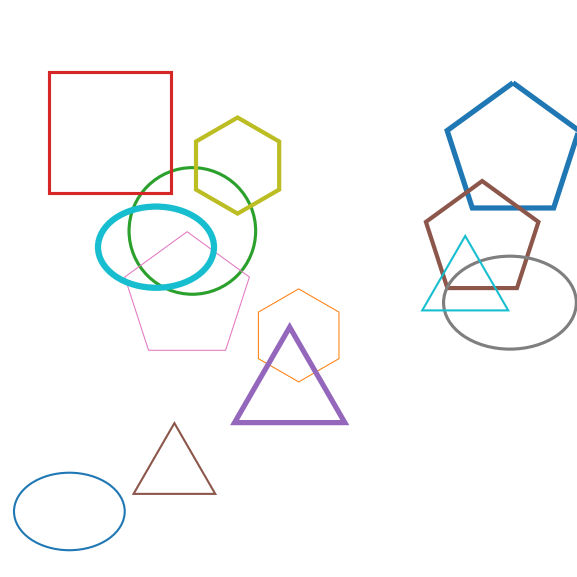[{"shape": "oval", "thickness": 1, "radius": 0.48, "center": [0.12, 0.113]}, {"shape": "pentagon", "thickness": 2.5, "radius": 0.6, "center": [0.888, 0.736]}, {"shape": "hexagon", "thickness": 0.5, "radius": 0.4, "center": [0.517, 0.418]}, {"shape": "circle", "thickness": 1.5, "radius": 0.55, "center": [0.333, 0.599]}, {"shape": "square", "thickness": 1.5, "radius": 0.52, "center": [0.19, 0.769]}, {"shape": "triangle", "thickness": 2.5, "radius": 0.55, "center": [0.502, 0.322]}, {"shape": "pentagon", "thickness": 2, "radius": 0.51, "center": [0.835, 0.583]}, {"shape": "triangle", "thickness": 1, "radius": 0.41, "center": [0.302, 0.185]}, {"shape": "pentagon", "thickness": 0.5, "radius": 0.57, "center": [0.324, 0.484]}, {"shape": "oval", "thickness": 1.5, "radius": 0.57, "center": [0.883, 0.475]}, {"shape": "hexagon", "thickness": 2, "radius": 0.42, "center": [0.411, 0.712]}, {"shape": "triangle", "thickness": 1, "radius": 0.43, "center": [0.806, 0.505]}, {"shape": "oval", "thickness": 3, "radius": 0.5, "center": [0.27, 0.571]}]